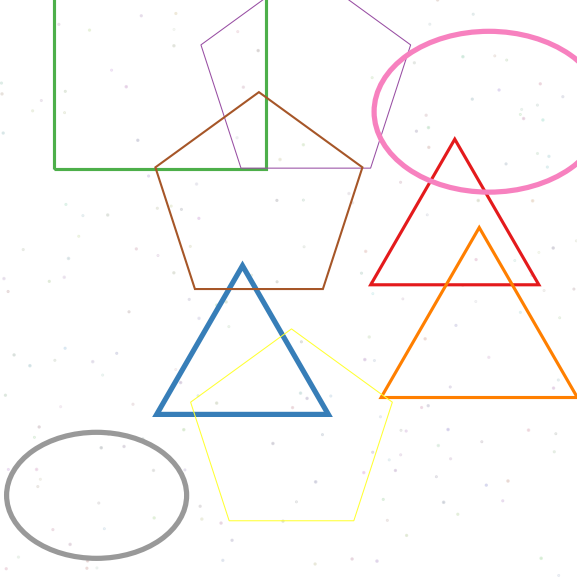[{"shape": "triangle", "thickness": 1.5, "radius": 0.84, "center": [0.787, 0.59]}, {"shape": "triangle", "thickness": 2.5, "radius": 0.86, "center": [0.42, 0.367]}, {"shape": "square", "thickness": 1.5, "radius": 0.92, "center": [0.277, 0.89]}, {"shape": "pentagon", "thickness": 0.5, "radius": 0.95, "center": [0.53, 0.862]}, {"shape": "triangle", "thickness": 1.5, "radius": 0.98, "center": [0.83, 0.409]}, {"shape": "pentagon", "thickness": 0.5, "radius": 0.92, "center": [0.505, 0.246]}, {"shape": "pentagon", "thickness": 1, "radius": 0.94, "center": [0.448, 0.651]}, {"shape": "oval", "thickness": 2.5, "radius": 0.99, "center": [0.847, 0.806]}, {"shape": "oval", "thickness": 2.5, "radius": 0.78, "center": [0.167, 0.141]}]